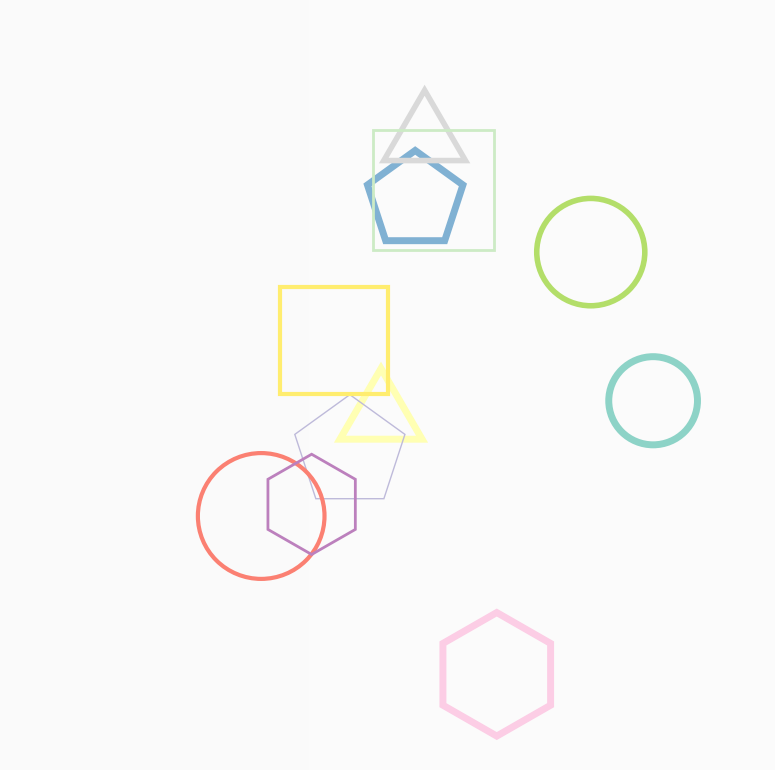[{"shape": "circle", "thickness": 2.5, "radius": 0.29, "center": [0.843, 0.48]}, {"shape": "triangle", "thickness": 2.5, "radius": 0.31, "center": [0.492, 0.46]}, {"shape": "pentagon", "thickness": 0.5, "radius": 0.37, "center": [0.451, 0.413]}, {"shape": "circle", "thickness": 1.5, "radius": 0.41, "center": [0.337, 0.33]}, {"shape": "pentagon", "thickness": 2.5, "radius": 0.32, "center": [0.536, 0.74]}, {"shape": "circle", "thickness": 2, "radius": 0.35, "center": [0.762, 0.673]}, {"shape": "hexagon", "thickness": 2.5, "radius": 0.4, "center": [0.641, 0.124]}, {"shape": "triangle", "thickness": 2, "radius": 0.3, "center": [0.548, 0.822]}, {"shape": "hexagon", "thickness": 1, "radius": 0.33, "center": [0.402, 0.345]}, {"shape": "square", "thickness": 1, "radius": 0.39, "center": [0.559, 0.753]}, {"shape": "square", "thickness": 1.5, "radius": 0.35, "center": [0.431, 0.558]}]